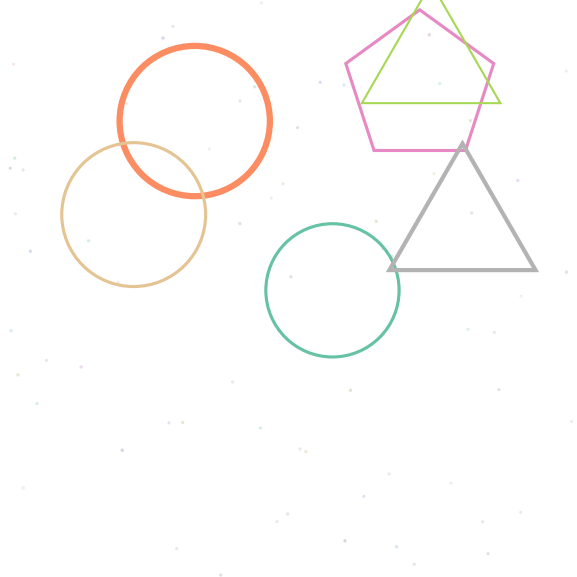[{"shape": "circle", "thickness": 1.5, "radius": 0.58, "center": [0.576, 0.496]}, {"shape": "circle", "thickness": 3, "radius": 0.65, "center": [0.337, 0.79]}, {"shape": "pentagon", "thickness": 1.5, "radius": 0.67, "center": [0.727, 0.847]}, {"shape": "triangle", "thickness": 1, "radius": 0.69, "center": [0.746, 0.89]}, {"shape": "circle", "thickness": 1.5, "radius": 0.62, "center": [0.232, 0.628]}, {"shape": "triangle", "thickness": 2, "radius": 0.73, "center": [0.801, 0.604]}]